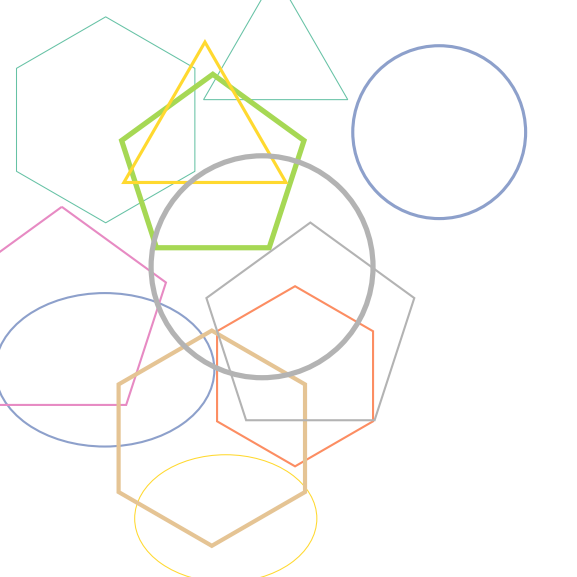[{"shape": "hexagon", "thickness": 0.5, "radius": 0.89, "center": [0.183, 0.792]}, {"shape": "triangle", "thickness": 0.5, "radius": 0.72, "center": [0.477, 0.899]}, {"shape": "hexagon", "thickness": 1, "radius": 0.78, "center": [0.511, 0.348]}, {"shape": "circle", "thickness": 1.5, "radius": 0.75, "center": [0.761, 0.77]}, {"shape": "oval", "thickness": 1, "radius": 0.95, "center": [0.181, 0.359]}, {"shape": "pentagon", "thickness": 1, "radius": 0.95, "center": [0.107, 0.451]}, {"shape": "pentagon", "thickness": 2.5, "radius": 0.83, "center": [0.369, 0.704]}, {"shape": "triangle", "thickness": 1.5, "radius": 0.81, "center": [0.355, 0.764]}, {"shape": "oval", "thickness": 0.5, "radius": 0.79, "center": [0.391, 0.101]}, {"shape": "hexagon", "thickness": 2, "radius": 0.93, "center": [0.367, 0.24]}, {"shape": "pentagon", "thickness": 1, "radius": 0.95, "center": [0.537, 0.425]}, {"shape": "circle", "thickness": 2.5, "radius": 0.96, "center": [0.454, 0.537]}]